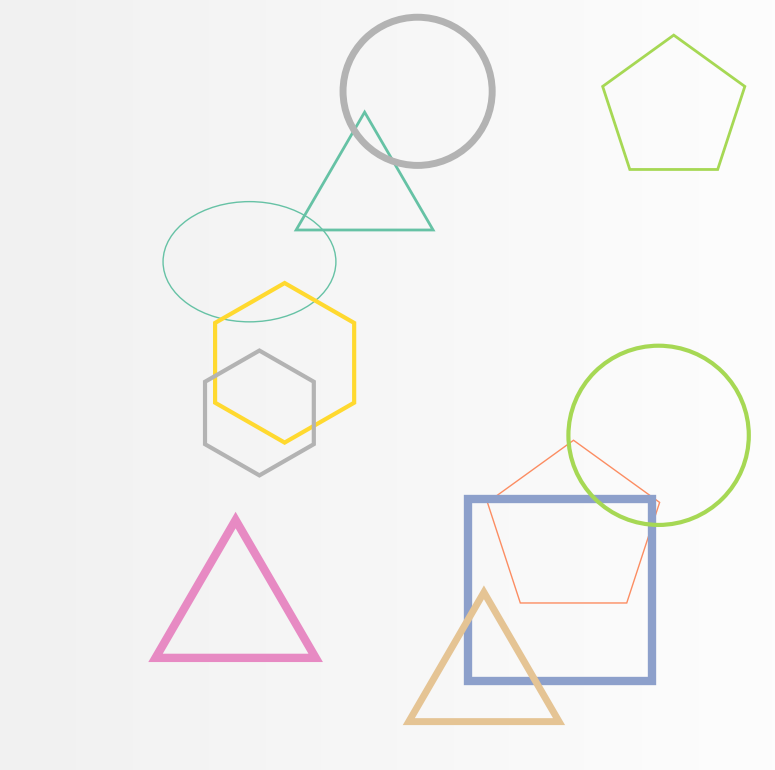[{"shape": "oval", "thickness": 0.5, "radius": 0.56, "center": [0.322, 0.66]}, {"shape": "triangle", "thickness": 1, "radius": 0.51, "center": [0.47, 0.752]}, {"shape": "pentagon", "thickness": 0.5, "radius": 0.58, "center": [0.74, 0.311]}, {"shape": "square", "thickness": 3, "radius": 0.59, "center": [0.723, 0.234]}, {"shape": "triangle", "thickness": 3, "radius": 0.6, "center": [0.304, 0.205]}, {"shape": "circle", "thickness": 1.5, "radius": 0.58, "center": [0.85, 0.435]}, {"shape": "pentagon", "thickness": 1, "radius": 0.48, "center": [0.869, 0.858]}, {"shape": "hexagon", "thickness": 1.5, "radius": 0.52, "center": [0.367, 0.529]}, {"shape": "triangle", "thickness": 2.5, "radius": 0.56, "center": [0.624, 0.119]}, {"shape": "hexagon", "thickness": 1.5, "radius": 0.41, "center": [0.335, 0.464]}, {"shape": "circle", "thickness": 2.5, "radius": 0.48, "center": [0.539, 0.881]}]